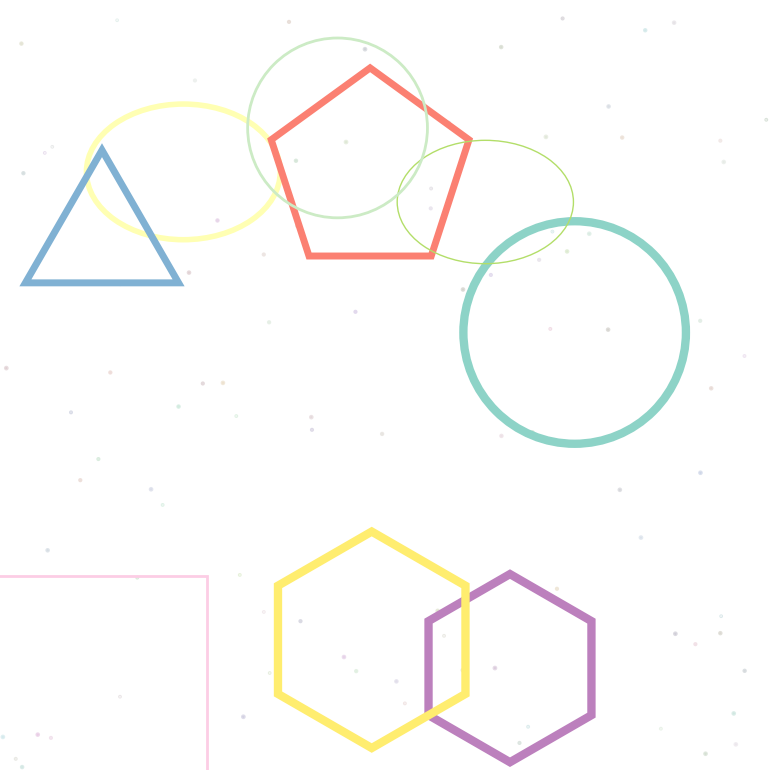[{"shape": "circle", "thickness": 3, "radius": 0.72, "center": [0.746, 0.568]}, {"shape": "oval", "thickness": 2, "radius": 0.63, "center": [0.238, 0.777]}, {"shape": "pentagon", "thickness": 2.5, "radius": 0.68, "center": [0.481, 0.777]}, {"shape": "triangle", "thickness": 2.5, "radius": 0.57, "center": [0.132, 0.69]}, {"shape": "oval", "thickness": 0.5, "radius": 0.57, "center": [0.63, 0.738]}, {"shape": "square", "thickness": 1, "radius": 0.71, "center": [0.127, 0.11]}, {"shape": "hexagon", "thickness": 3, "radius": 0.61, "center": [0.662, 0.132]}, {"shape": "circle", "thickness": 1, "radius": 0.58, "center": [0.438, 0.834]}, {"shape": "hexagon", "thickness": 3, "radius": 0.7, "center": [0.483, 0.169]}]